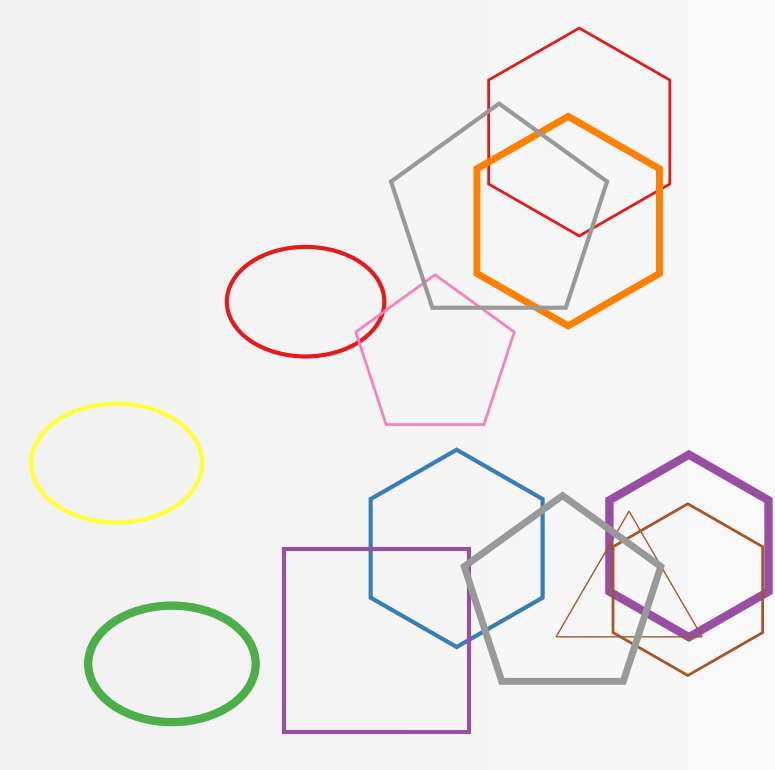[{"shape": "hexagon", "thickness": 1, "radius": 0.67, "center": [0.747, 0.829]}, {"shape": "oval", "thickness": 1.5, "radius": 0.51, "center": [0.394, 0.608]}, {"shape": "hexagon", "thickness": 1.5, "radius": 0.64, "center": [0.589, 0.288]}, {"shape": "oval", "thickness": 3, "radius": 0.54, "center": [0.222, 0.138]}, {"shape": "hexagon", "thickness": 3, "radius": 0.59, "center": [0.889, 0.291]}, {"shape": "square", "thickness": 1.5, "radius": 0.6, "center": [0.486, 0.169]}, {"shape": "hexagon", "thickness": 2.5, "radius": 0.68, "center": [0.733, 0.713]}, {"shape": "oval", "thickness": 1.5, "radius": 0.55, "center": [0.151, 0.399]}, {"shape": "triangle", "thickness": 0.5, "radius": 0.54, "center": [0.812, 0.227]}, {"shape": "hexagon", "thickness": 1, "radius": 0.56, "center": [0.888, 0.234]}, {"shape": "pentagon", "thickness": 1, "radius": 0.54, "center": [0.561, 0.536]}, {"shape": "pentagon", "thickness": 2.5, "radius": 0.67, "center": [0.726, 0.223]}, {"shape": "pentagon", "thickness": 1.5, "radius": 0.73, "center": [0.644, 0.719]}]